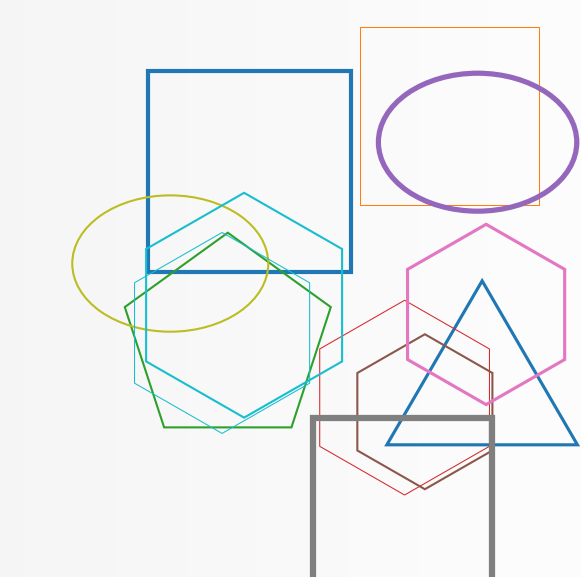[{"shape": "triangle", "thickness": 1.5, "radius": 0.95, "center": [0.829, 0.324]}, {"shape": "square", "thickness": 2, "radius": 0.87, "center": [0.429, 0.702]}, {"shape": "square", "thickness": 0.5, "radius": 0.77, "center": [0.773, 0.798]}, {"shape": "pentagon", "thickness": 1, "radius": 0.93, "center": [0.392, 0.41]}, {"shape": "hexagon", "thickness": 0.5, "radius": 0.84, "center": [0.696, 0.311]}, {"shape": "oval", "thickness": 2.5, "radius": 0.85, "center": [0.822, 0.753]}, {"shape": "hexagon", "thickness": 1, "radius": 0.67, "center": [0.731, 0.286]}, {"shape": "hexagon", "thickness": 1.5, "radius": 0.78, "center": [0.836, 0.455]}, {"shape": "square", "thickness": 3, "radius": 0.77, "center": [0.692, 0.121]}, {"shape": "oval", "thickness": 1, "radius": 0.84, "center": [0.293, 0.543]}, {"shape": "hexagon", "thickness": 0.5, "radius": 0.87, "center": [0.382, 0.423]}, {"shape": "hexagon", "thickness": 1, "radius": 0.97, "center": [0.42, 0.471]}]